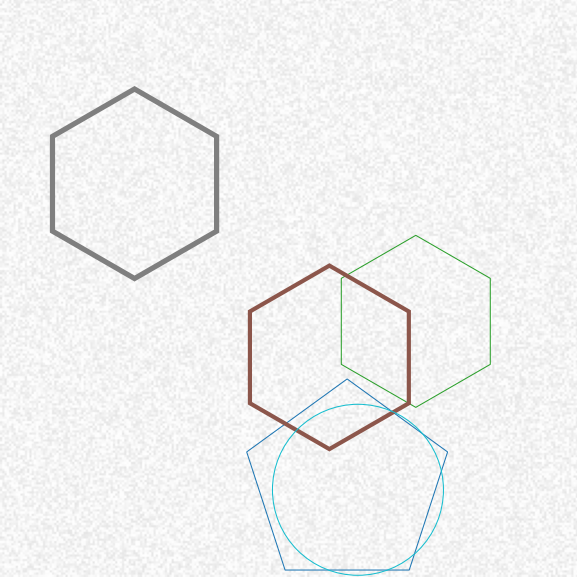[{"shape": "pentagon", "thickness": 0.5, "radius": 0.91, "center": [0.601, 0.16]}, {"shape": "hexagon", "thickness": 0.5, "radius": 0.74, "center": [0.72, 0.443]}, {"shape": "hexagon", "thickness": 2, "radius": 0.79, "center": [0.57, 0.38]}, {"shape": "hexagon", "thickness": 2.5, "radius": 0.82, "center": [0.233, 0.681]}, {"shape": "circle", "thickness": 0.5, "radius": 0.74, "center": [0.62, 0.151]}]